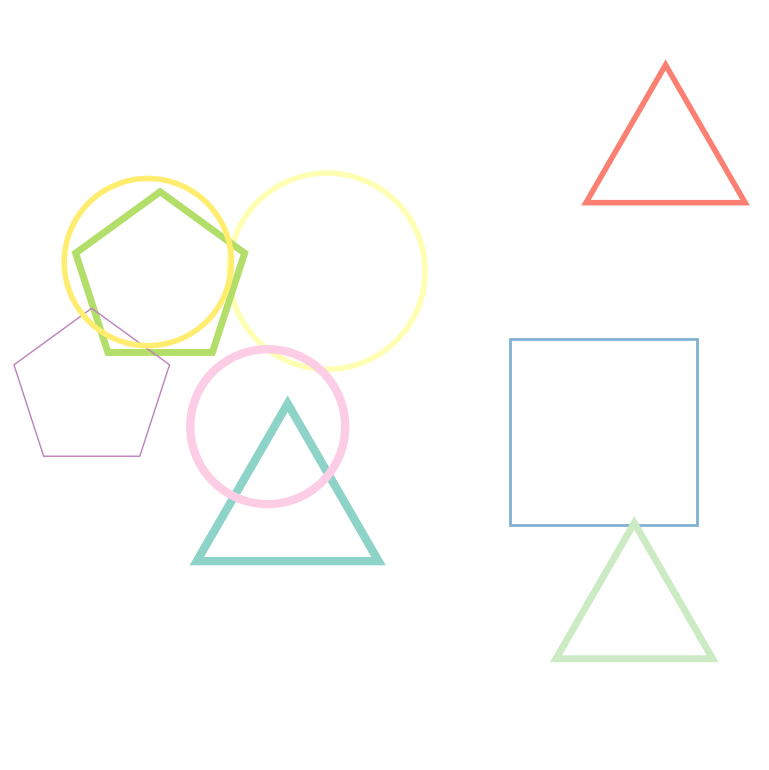[{"shape": "triangle", "thickness": 3, "radius": 0.68, "center": [0.374, 0.339]}, {"shape": "circle", "thickness": 2, "radius": 0.64, "center": [0.425, 0.648]}, {"shape": "triangle", "thickness": 2, "radius": 0.6, "center": [0.864, 0.796]}, {"shape": "square", "thickness": 1, "radius": 0.6, "center": [0.784, 0.439]}, {"shape": "pentagon", "thickness": 2.5, "radius": 0.58, "center": [0.208, 0.636]}, {"shape": "circle", "thickness": 3, "radius": 0.5, "center": [0.348, 0.446]}, {"shape": "pentagon", "thickness": 0.5, "radius": 0.53, "center": [0.119, 0.493]}, {"shape": "triangle", "thickness": 2.5, "radius": 0.59, "center": [0.824, 0.203]}, {"shape": "circle", "thickness": 2, "radius": 0.54, "center": [0.192, 0.66]}]